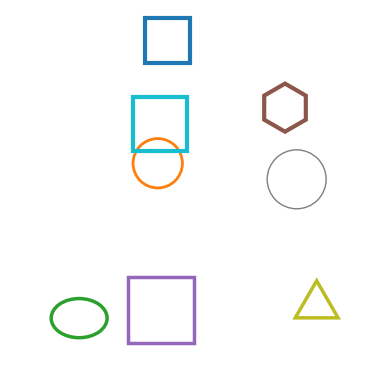[{"shape": "square", "thickness": 3, "radius": 0.29, "center": [0.436, 0.894]}, {"shape": "circle", "thickness": 2, "radius": 0.32, "center": [0.41, 0.576]}, {"shape": "oval", "thickness": 2.5, "radius": 0.36, "center": [0.206, 0.174]}, {"shape": "square", "thickness": 2.5, "radius": 0.43, "center": [0.418, 0.195]}, {"shape": "hexagon", "thickness": 3, "radius": 0.31, "center": [0.74, 0.72]}, {"shape": "circle", "thickness": 1, "radius": 0.38, "center": [0.771, 0.534]}, {"shape": "triangle", "thickness": 2.5, "radius": 0.32, "center": [0.822, 0.207]}, {"shape": "square", "thickness": 3, "radius": 0.35, "center": [0.416, 0.677]}]